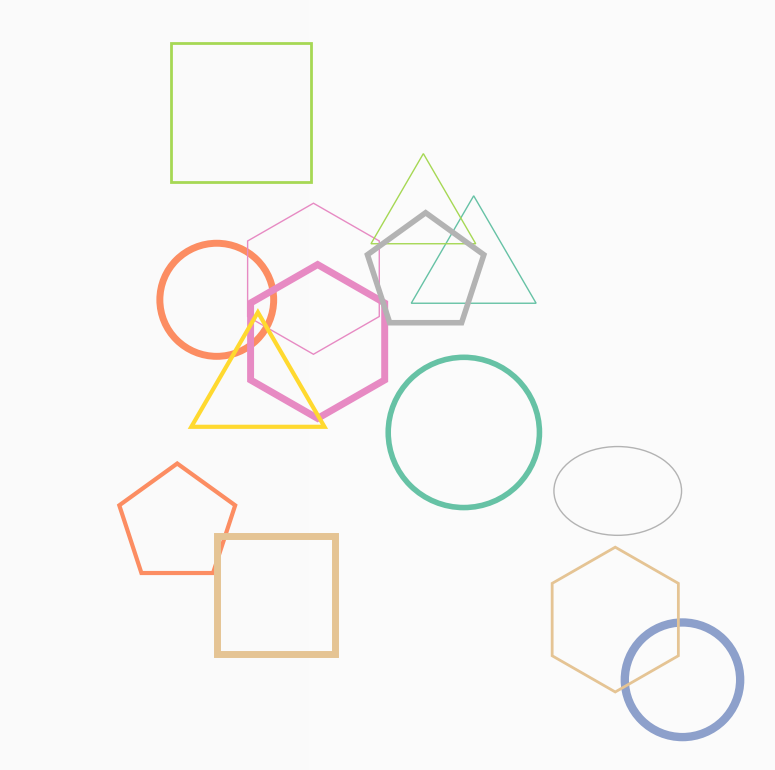[{"shape": "triangle", "thickness": 0.5, "radius": 0.47, "center": [0.611, 0.653]}, {"shape": "circle", "thickness": 2, "radius": 0.49, "center": [0.598, 0.438]}, {"shape": "circle", "thickness": 2.5, "radius": 0.37, "center": [0.28, 0.611]}, {"shape": "pentagon", "thickness": 1.5, "radius": 0.39, "center": [0.229, 0.319]}, {"shape": "circle", "thickness": 3, "radius": 0.37, "center": [0.881, 0.117]}, {"shape": "hexagon", "thickness": 0.5, "radius": 0.49, "center": [0.404, 0.638]}, {"shape": "hexagon", "thickness": 2.5, "radius": 0.5, "center": [0.41, 0.557]}, {"shape": "square", "thickness": 1, "radius": 0.45, "center": [0.311, 0.854]}, {"shape": "triangle", "thickness": 0.5, "radius": 0.39, "center": [0.546, 0.722]}, {"shape": "triangle", "thickness": 1.5, "radius": 0.5, "center": [0.333, 0.495]}, {"shape": "square", "thickness": 2.5, "radius": 0.38, "center": [0.356, 0.227]}, {"shape": "hexagon", "thickness": 1, "radius": 0.47, "center": [0.794, 0.195]}, {"shape": "oval", "thickness": 0.5, "radius": 0.41, "center": [0.797, 0.362]}, {"shape": "pentagon", "thickness": 2, "radius": 0.39, "center": [0.549, 0.645]}]